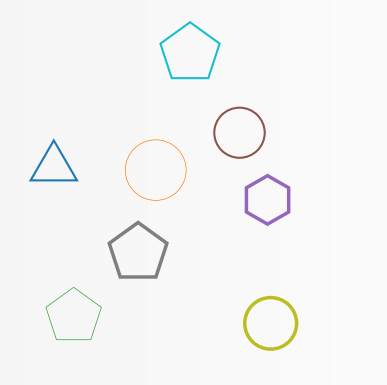[{"shape": "triangle", "thickness": 1.5, "radius": 0.35, "center": [0.139, 0.566]}, {"shape": "circle", "thickness": 0.5, "radius": 0.39, "center": [0.402, 0.558]}, {"shape": "pentagon", "thickness": 0.5, "radius": 0.38, "center": [0.19, 0.178]}, {"shape": "hexagon", "thickness": 2.5, "radius": 0.31, "center": [0.69, 0.481]}, {"shape": "circle", "thickness": 1.5, "radius": 0.33, "center": [0.618, 0.655]}, {"shape": "pentagon", "thickness": 2.5, "radius": 0.39, "center": [0.356, 0.344]}, {"shape": "circle", "thickness": 2.5, "radius": 0.33, "center": [0.699, 0.16]}, {"shape": "pentagon", "thickness": 1.5, "radius": 0.4, "center": [0.49, 0.862]}]